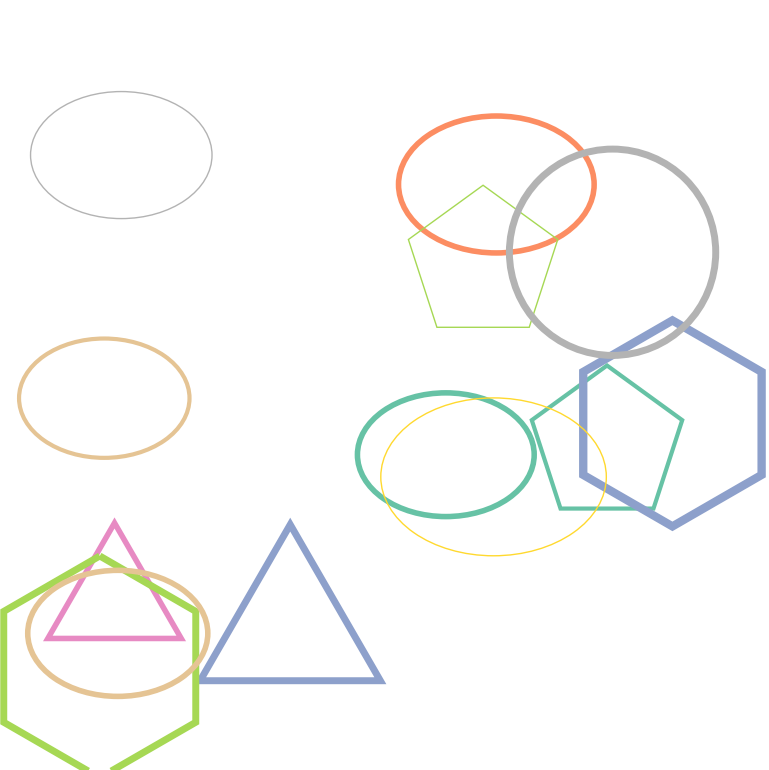[{"shape": "oval", "thickness": 2, "radius": 0.57, "center": [0.579, 0.409]}, {"shape": "pentagon", "thickness": 1.5, "radius": 0.51, "center": [0.788, 0.423]}, {"shape": "oval", "thickness": 2, "radius": 0.64, "center": [0.645, 0.76]}, {"shape": "triangle", "thickness": 2.5, "radius": 0.68, "center": [0.377, 0.184]}, {"shape": "hexagon", "thickness": 3, "radius": 0.67, "center": [0.873, 0.45]}, {"shape": "triangle", "thickness": 2, "radius": 0.5, "center": [0.149, 0.221]}, {"shape": "pentagon", "thickness": 0.5, "radius": 0.51, "center": [0.627, 0.657]}, {"shape": "hexagon", "thickness": 2.5, "radius": 0.72, "center": [0.13, 0.134]}, {"shape": "oval", "thickness": 0.5, "radius": 0.73, "center": [0.641, 0.381]}, {"shape": "oval", "thickness": 2, "radius": 0.58, "center": [0.153, 0.177]}, {"shape": "oval", "thickness": 1.5, "radius": 0.55, "center": [0.135, 0.483]}, {"shape": "oval", "thickness": 0.5, "radius": 0.59, "center": [0.158, 0.799]}, {"shape": "circle", "thickness": 2.5, "radius": 0.67, "center": [0.796, 0.672]}]